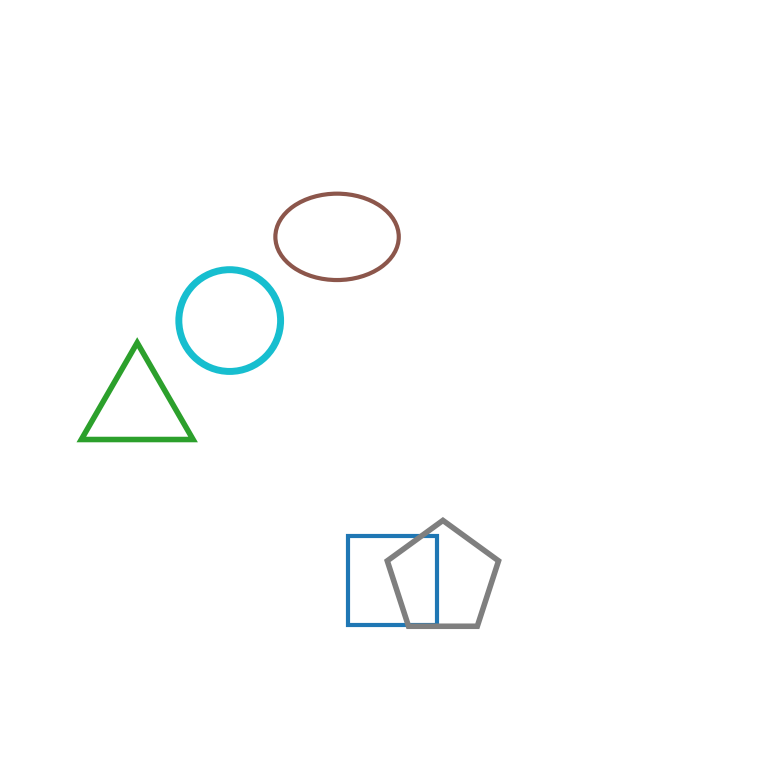[{"shape": "square", "thickness": 1.5, "radius": 0.29, "center": [0.51, 0.246]}, {"shape": "triangle", "thickness": 2, "radius": 0.42, "center": [0.178, 0.471]}, {"shape": "oval", "thickness": 1.5, "radius": 0.4, "center": [0.438, 0.692]}, {"shape": "pentagon", "thickness": 2, "radius": 0.38, "center": [0.575, 0.248]}, {"shape": "circle", "thickness": 2.5, "radius": 0.33, "center": [0.298, 0.584]}]